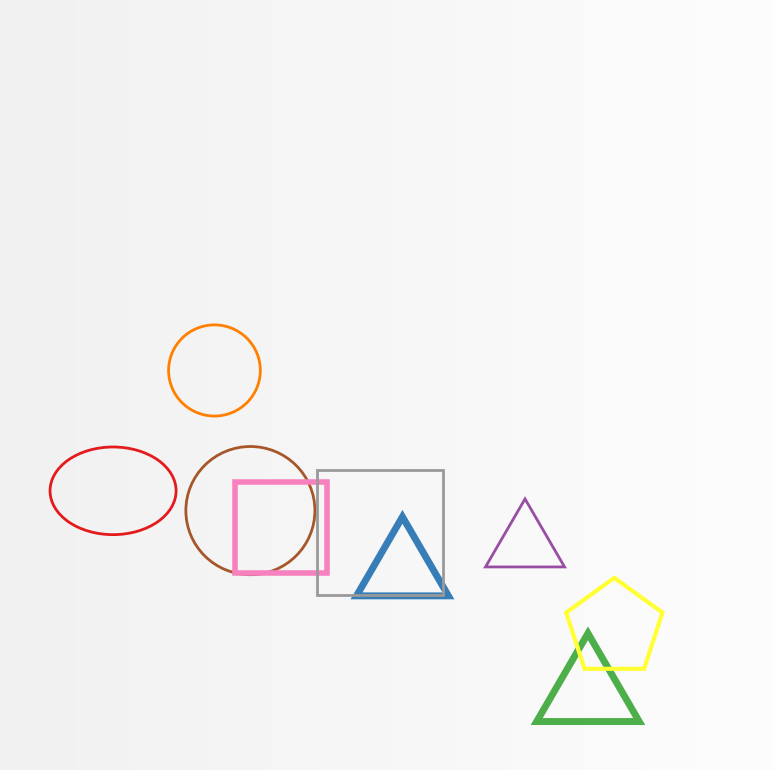[{"shape": "oval", "thickness": 1, "radius": 0.41, "center": [0.146, 0.363]}, {"shape": "triangle", "thickness": 2.5, "radius": 0.34, "center": [0.519, 0.26]}, {"shape": "triangle", "thickness": 2.5, "radius": 0.38, "center": [0.759, 0.101]}, {"shape": "triangle", "thickness": 1, "radius": 0.29, "center": [0.677, 0.293]}, {"shape": "circle", "thickness": 1, "radius": 0.3, "center": [0.277, 0.519]}, {"shape": "pentagon", "thickness": 1.5, "radius": 0.33, "center": [0.793, 0.184]}, {"shape": "circle", "thickness": 1, "radius": 0.42, "center": [0.323, 0.337]}, {"shape": "square", "thickness": 2, "radius": 0.3, "center": [0.362, 0.315]}, {"shape": "square", "thickness": 1, "radius": 0.41, "center": [0.49, 0.308]}]